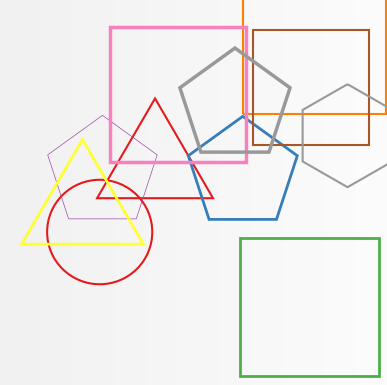[{"shape": "circle", "thickness": 1.5, "radius": 0.68, "center": [0.257, 0.397]}, {"shape": "triangle", "thickness": 1.5, "radius": 0.86, "center": [0.4, 0.572]}, {"shape": "pentagon", "thickness": 2, "radius": 0.74, "center": [0.627, 0.55]}, {"shape": "square", "thickness": 2, "radius": 0.9, "center": [0.799, 0.202]}, {"shape": "pentagon", "thickness": 0.5, "radius": 0.74, "center": [0.264, 0.552]}, {"shape": "square", "thickness": 1.5, "radius": 0.92, "center": [0.812, 0.889]}, {"shape": "triangle", "thickness": 2, "radius": 0.91, "center": [0.213, 0.456]}, {"shape": "square", "thickness": 1.5, "radius": 0.74, "center": [0.802, 0.773]}, {"shape": "square", "thickness": 2.5, "radius": 0.88, "center": [0.46, 0.756]}, {"shape": "pentagon", "thickness": 2.5, "radius": 0.75, "center": [0.606, 0.726]}, {"shape": "hexagon", "thickness": 1.5, "radius": 0.67, "center": [0.897, 0.648]}]